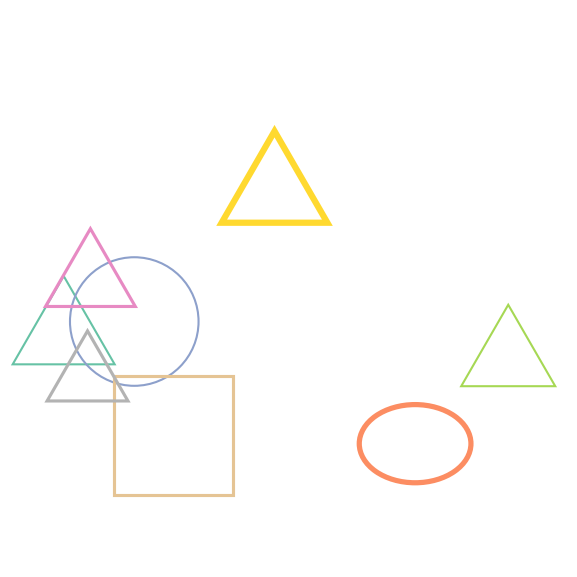[{"shape": "triangle", "thickness": 1, "radius": 0.51, "center": [0.11, 0.419]}, {"shape": "oval", "thickness": 2.5, "radius": 0.48, "center": [0.719, 0.231]}, {"shape": "circle", "thickness": 1, "radius": 0.56, "center": [0.232, 0.442]}, {"shape": "triangle", "thickness": 1.5, "radius": 0.45, "center": [0.157, 0.513]}, {"shape": "triangle", "thickness": 1, "radius": 0.47, "center": [0.88, 0.377]}, {"shape": "triangle", "thickness": 3, "radius": 0.53, "center": [0.475, 0.666]}, {"shape": "square", "thickness": 1.5, "radius": 0.52, "center": [0.3, 0.245]}, {"shape": "triangle", "thickness": 1.5, "radius": 0.4, "center": [0.152, 0.345]}]